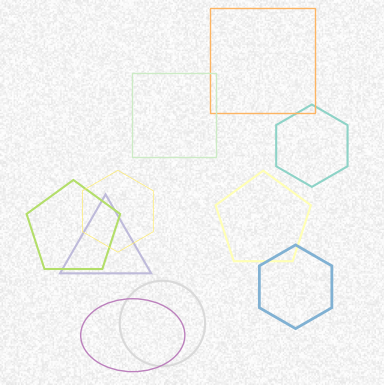[{"shape": "hexagon", "thickness": 1.5, "radius": 0.54, "center": [0.81, 0.622]}, {"shape": "pentagon", "thickness": 1.5, "radius": 0.65, "center": [0.684, 0.427]}, {"shape": "triangle", "thickness": 1.5, "radius": 0.68, "center": [0.274, 0.358]}, {"shape": "hexagon", "thickness": 2, "radius": 0.54, "center": [0.768, 0.255]}, {"shape": "square", "thickness": 1, "radius": 0.68, "center": [0.681, 0.842]}, {"shape": "pentagon", "thickness": 1.5, "radius": 0.64, "center": [0.191, 0.405]}, {"shape": "circle", "thickness": 1.5, "radius": 0.55, "center": [0.422, 0.16]}, {"shape": "oval", "thickness": 1, "radius": 0.68, "center": [0.345, 0.129]}, {"shape": "square", "thickness": 1, "radius": 0.54, "center": [0.451, 0.701]}, {"shape": "hexagon", "thickness": 0.5, "radius": 0.53, "center": [0.306, 0.451]}]